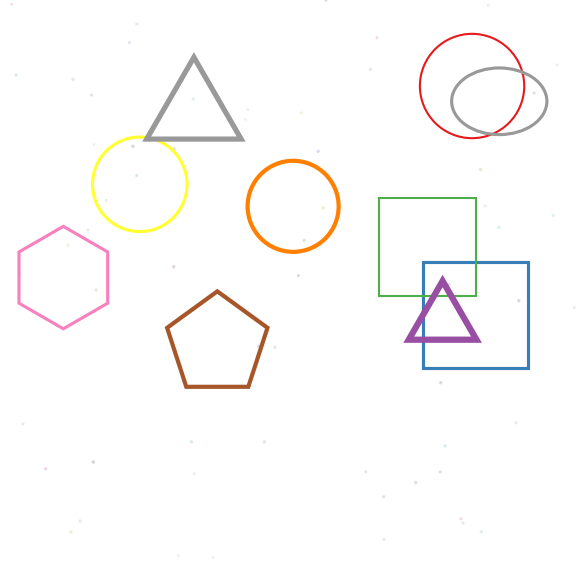[{"shape": "circle", "thickness": 1, "radius": 0.45, "center": [0.817, 0.85]}, {"shape": "square", "thickness": 1.5, "radius": 0.46, "center": [0.823, 0.454]}, {"shape": "square", "thickness": 1, "radius": 0.42, "center": [0.74, 0.572]}, {"shape": "triangle", "thickness": 3, "radius": 0.34, "center": [0.766, 0.445]}, {"shape": "circle", "thickness": 2, "radius": 0.39, "center": [0.508, 0.642]}, {"shape": "circle", "thickness": 1.5, "radius": 0.41, "center": [0.242, 0.68]}, {"shape": "pentagon", "thickness": 2, "radius": 0.46, "center": [0.376, 0.403]}, {"shape": "hexagon", "thickness": 1.5, "radius": 0.44, "center": [0.11, 0.518]}, {"shape": "triangle", "thickness": 2.5, "radius": 0.47, "center": [0.336, 0.806]}, {"shape": "oval", "thickness": 1.5, "radius": 0.41, "center": [0.865, 0.824]}]